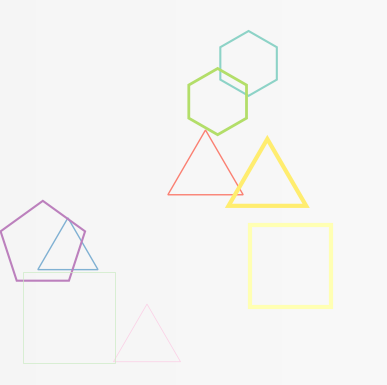[{"shape": "hexagon", "thickness": 1.5, "radius": 0.42, "center": [0.641, 0.835]}, {"shape": "square", "thickness": 3, "radius": 0.53, "center": [0.75, 0.309]}, {"shape": "triangle", "thickness": 1, "radius": 0.56, "center": [0.53, 0.55]}, {"shape": "triangle", "thickness": 1, "radius": 0.45, "center": [0.175, 0.344]}, {"shape": "hexagon", "thickness": 2, "radius": 0.43, "center": [0.562, 0.736]}, {"shape": "triangle", "thickness": 0.5, "radius": 0.5, "center": [0.379, 0.11]}, {"shape": "pentagon", "thickness": 1.5, "radius": 0.57, "center": [0.111, 0.364]}, {"shape": "square", "thickness": 0.5, "radius": 0.59, "center": [0.177, 0.177]}, {"shape": "triangle", "thickness": 3, "radius": 0.58, "center": [0.69, 0.523]}]